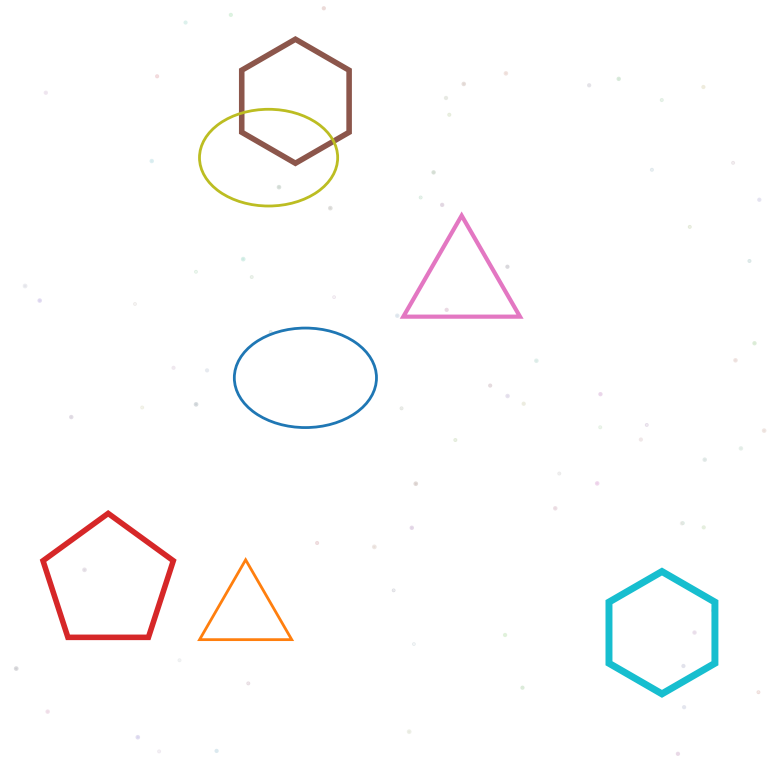[{"shape": "oval", "thickness": 1, "radius": 0.46, "center": [0.397, 0.509]}, {"shape": "triangle", "thickness": 1, "radius": 0.35, "center": [0.319, 0.204]}, {"shape": "pentagon", "thickness": 2, "radius": 0.44, "center": [0.14, 0.244]}, {"shape": "hexagon", "thickness": 2, "radius": 0.4, "center": [0.384, 0.869]}, {"shape": "triangle", "thickness": 1.5, "radius": 0.44, "center": [0.6, 0.633]}, {"shape": "oval", "thickness": 1, "radius": 0.45, "center": [0.349, 0.795]}, {"shape": "hexagon", "thickness": 2.5, "radius": 0.4, "center": [0.86, 0.178]}]